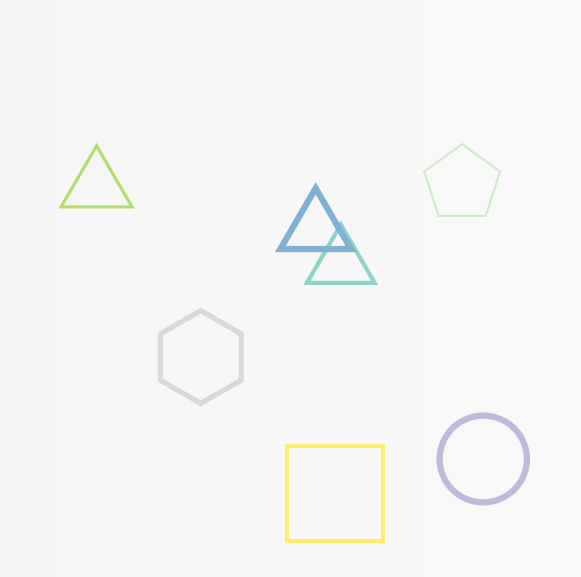[{"shape": "triangle", "thickness": 2, "radius": 0.34, "center": [0.586, 0.543]}, {"shape": "circle", "thickness": 3, "radius": 0.38, "center": [0.831, 0.204]}, {"shape": "triangle", "thickness": 3, "radius": 0.35, "center": [0.543, 0.603]}, {"shape": "triangle", "thickness": 1.5, "radius": 0.35, "center": [0.166, 0.676]}, {"shape": "hexagon", "thickness": 2.5, "radius": 0.4, "center": [0.345, 0.381]}, {"shape": "pentagon", "thickness": 1, "radius": 0.34, "center": [0.795, 0.681]}, {"shape": "square", "thickness": 2, "radius": 0.41, "center": [0.577, 0.144]}]